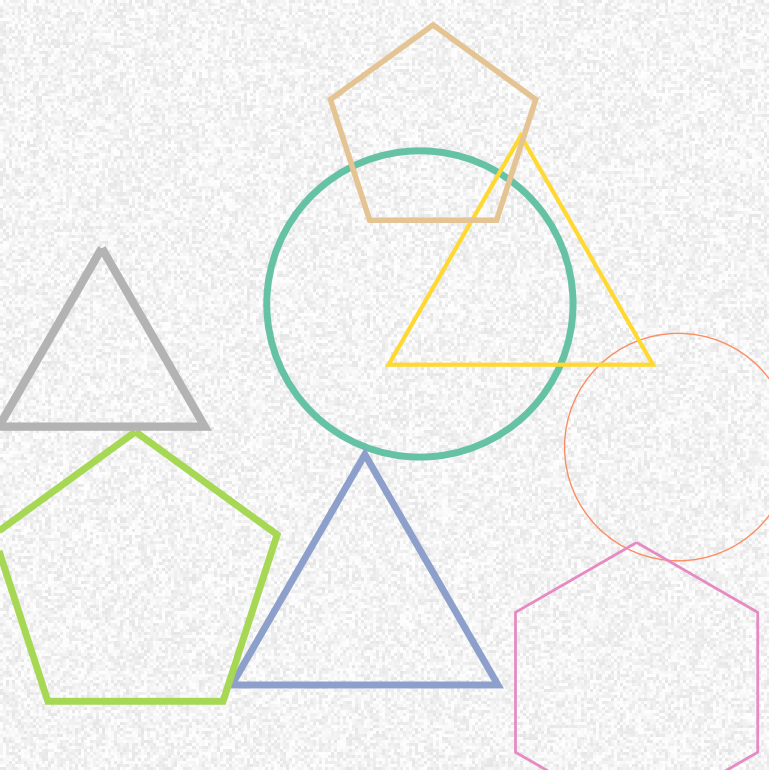[{"shape": "circle", "thickness": 2.5, "radius": 0.99, "center": [0.545, 0.605]}, {"shape": "circle", "thickness": 0.5, "radius": 0.74, "center": [0.881, 0.419]}, {"shape": "triangle", "thickness": 2.5, "radius": 1.0, "center": [0.474, 0.21]}, {"shape": "hexagon", "thickness": 1, "radius": 0.91, "center": [0.827, 0.114]}, {"shape": "pentagon", "thickness": 2.5, "radius": 0.97, "center": [0.176, 0.246]}, {"shape": "triangle", "thickness": 1.5, "radius": 0.99, "center": [0.676, 0.625]}, {"shape": "pentagon", "thickness": 2, "radius": 0.7, "center": [0.562, 0.827]}, {"shape": "triangle", "thickness": 3, "radius": 0.77, "center": [0.132, 0.523]}]